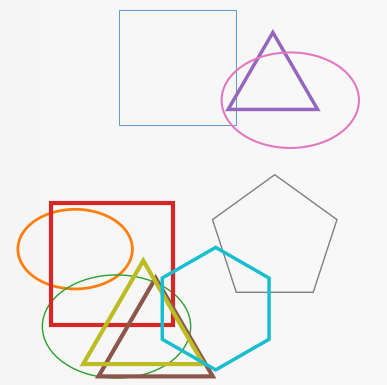[{"shape": "square", "thickness": 0.5, "radius": 0.75, "center": [0.457, 0.825]}, {"shape": "oval", "thickness": 2, "radius": 0.74, "center": [0.194, 0.353]}, {"shape": "oval", "thickness": 1, "radius": 0.96, "center": [0.301, 0.152]}, {"shape": "square", "thickness": 3, "radius": 0.79, "center": [0.289, 0.315]}, {"shape": "triangle", "thickness": 2.5, "radius": 0.67, "center": [0.704, 0.782]}, {"shape": "triangle", "thickness": 3, "radius": 0.85, "center": [0.402, 0.108]}, {"shape": "oval", "thickness": 1.5, "radius": 0.89, "center": [0.749, 0.74]}, {"shape": "pentagon", "thickness": 1, "radius": 0.84, "center": [0.709, 0.377]}, {"shape": "triangle", "thickness": 3, "radius": 0.9, "center": [0.37, 0.144]}, {"shape": "hexagon", "thickness": 2.5, "radius": 0.8, "center": [0.557, 0.198]}]